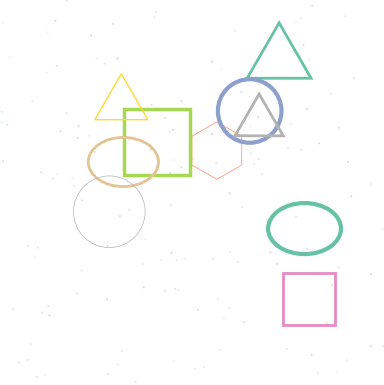[{"shape": "triangle", "thickness": 2, "radius": 0.48, "center": [0.725, 0.845]}, {"shape": "oval", "thickness": 3, "radius": 0.47, "center": [0.791, 0.406]}, {"shape": "hexagon", "thickness": 0.5, "radius": 0.37, "center": [0.563, 0.609]}, {"shape": "circle", "thickness": 3, "radius": 0.41, "center": [0.649, 0.712]}, {"shape": "square", "thickness": 2, "radius": 0.34, "center": [0.803, 0.223]}, {"shape": "square", "thickness": 2.5, "radius": 0.43, "center": [0.408, 0.631]}, {"shape": "triangle", "thickness": 1, "radius": 0.4, "center": [0.315, 0.729]}, {"shape": "oval", "thickness": 2, "radius": 0.46, "center": [0.32, 0.579]}, {"shape": "circle", "thickness": 0.5, "radius": 0.47, "center": [0.284, 0.45]}, {"shape": "triangle", "thickness": 2, "radius": 0.36, "center": [0.673, 0.684]}]